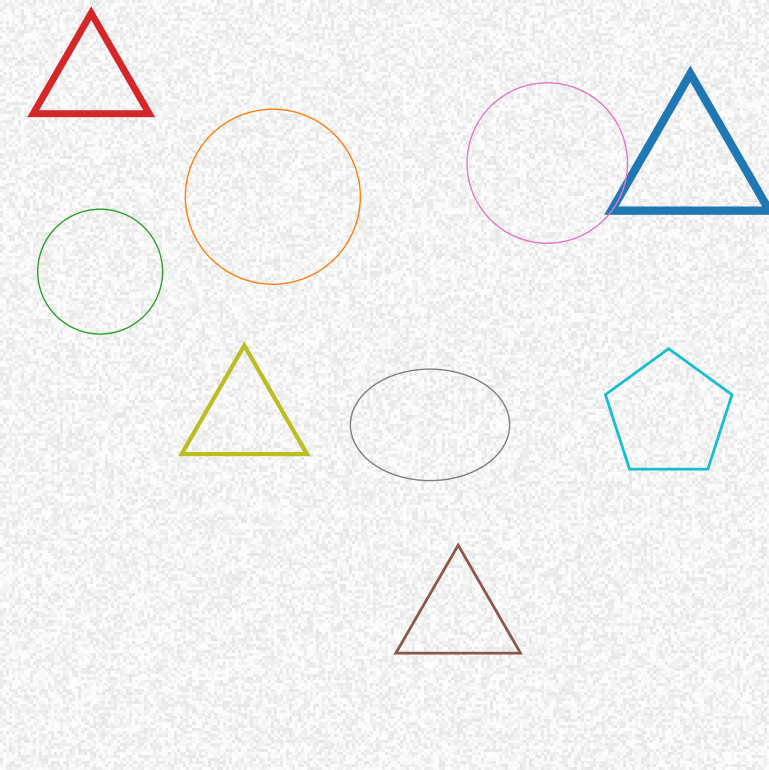[{"shape": "triangle", "thickness": 3, "radius": 0.59, "center": [0.897, 0.786]}, {"shape": "circle", "thickness": 0.5, "radius": 0.57, "center": [0.354, 0.745]}, {"shape": "circle", "thickness": 0.5, "radius": 0.41, "center": [0.13, 0.647]}, {"shape": "triangle", "thickness": 2.5, "radius": 0.43, "center": [0.118, 0.896]}, {"shape": "triangle", "thickness": 1, "radius": 0.47, "center": [0.595, 0.199]}, {"shape": "circle", "thickness": 0.5, "radius": 0.52, "center": [0.711, 0.788]}, {"shape": "oval", "thickness": 0.5, "radius": 0.52, "center": [0.558, 0.448]}, {"shape": "triangle", "thickness": 1.5, "radius": 0.47, "center": [0.317, 0.457]}, {"shape": "pentagon", "thickness": 1, "radius": 0.43, "center": [0.868, 0.461]}]